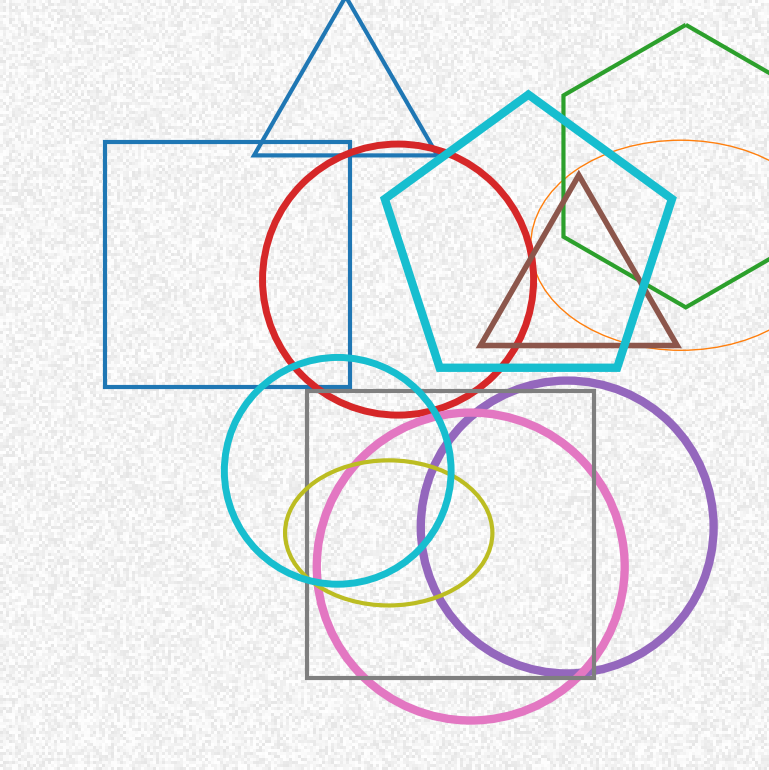[{"shape": "square", "thickness": 1.5, "radius": 0.8, "center": [0.295, 0.656]}, {"shape": "triangle", "thickness": 1.5, "radius": 0.69, "center": [0.449, 0.867]}, {"shape": "oval", "thickness": 0.5, "radius": 0.97, "center": [0.884, 0.681]}, {"shape": "hexagon", "thickness": 1.5, "radius": 0.92, "center": [0.891, 0.784]}, {"shape": "circle", "thickness": 2.5, "radius": 0.88, "center": [0.517, 0.637]}, {"shape": "circle", "thickness": 3, "radius": 0.95, "center": [0.737, 0.316]}, {"shape": "triangle", "thickness": 2, "radius": 0.74, "center": [0.752, 0.625]}, {"shape": "circle", "thickness": 3, "radius": 1.0, "center": [0.611, 0.264]}, {"shape": "square", "thickness": 1.5, "radius": 0.93, "center": [0.586, 0.306]}, {"shape": "oval", "thickness": 1.5, "radius": 0.67, "center": [0.505, 0.308]}, {"shape": "circle", "thickness": 2.5, "radius": 0.74, "center": [0.439, 0.389]}, {"shape": "pentagon", "thickness": 3, "radius": 0.98, "center": [0.686, 0.681]}]